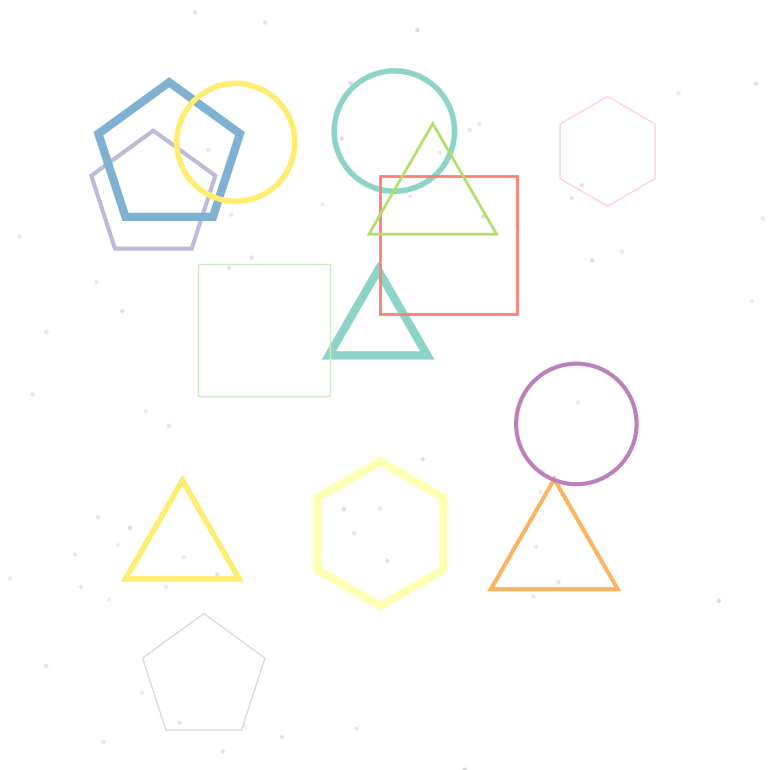[{"shape": "triangle", "thickness": 3, "radius": 0.37, "center": [0.491, 0.575]}, {"shape": "circle", "thickness": 2, "radius": 0.39, "center": [0.512, 0.83]}, {"shape": "hexagon", "thickness": 3, "radius": 0.47, "center": [0.494, 0.307]}, {"shape": "pentagon", "thickness": 1.5, "radius": 0.42, "center": [0.199, 0.746]}, {"shape": "square", "thickness": 1, "radius": 0.45, "center": [0.582, 0.682]}, {"shape": "pentagon", "thickness": 3, "radius": 0.48, "center": [0.22, 0.796]}, {"shape": "triangle", "thickness": 1.5, "radius": 0.48, "center": [0.72, 0.282]}, {"shape": "triangle", "thickness": 1, "radius": 0.48, "center": [0.562, 0.744]}, {"shape": "hexagon", "thickness": 0.5, "radius": 0.36, "center": [0.789, 0.803]}, {"shape": "pentagon", "thickness": 0.5, "radius": 0.42, "center": [0.265, 0.12]}, {"shape": "circle", "thickness": 1.5, "radius": 0.39, "center": [0.749, 0.449]}, {"shape": "square", "thickness": 0.5, "radius": 0.43, "center": [0.343, 0.572]}, {"shape": "circle", "thickness": 2, "radius": 0.38, "center": [0.306, 0.815]}, {"shape": "triangle", "thickness": 2, "radius": 0.43, "center": [0.237, 0.291]}]